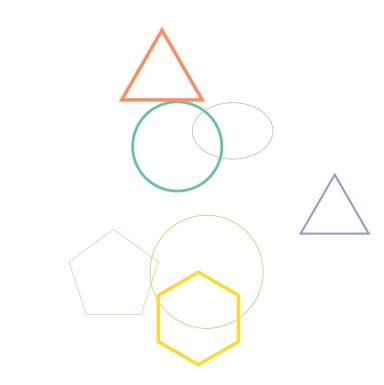[{"shape": "circle", "thickness": 2, "radius": 0.58, "center": [0.46, 0.62]}, {"shape": "triangle", "thickness": 2.5, "radius": 0.6, "center": [0.421, 0.801]}, {"shape": "triangle", "thickness": 1.5, "radius": 0.51, "center": [0.869, 0.444]}, {"shape": "circle", "thickness": 0.5, "radius": 0.73, "center": [0.537, 0.294]}, {"shape": "hexagon", "thickness": 2.5, "radius": 0.6, "center": [0.515, 0.173]}, {"shape": "pentagon", "thickness": 0.5, "radius": 0.61, "center": [0.295, 0.282]}, {"shape": "oval", "thickness": 0.5, "radius": 0.52, "center": [0.604, 0.66]}]